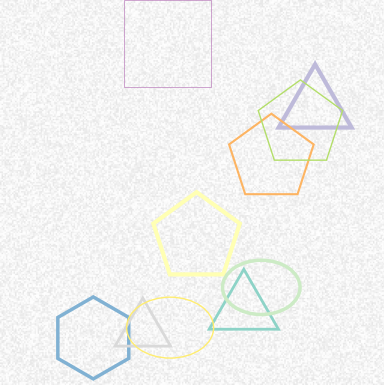[{"shape": "triangle", "thickness": 2, "radius": 0.52, "center": [0.633, 0.197]}, {"shape": "pentagon", "thickness": 3, "radius": 0.59, "center": [0.511, 0.383]}, {"shape": "triangle", "thickness": 3, "radius": 0.55, "center": [0.818, 0.723]}, {"shape": "hexagon", "thickness": 2.5, "radius": 0.53, "center": [0.242, 0.122]}, {"shape": "pentagon", "thickness": 1.5, "radius": 0.58, "center": [0.705, 0.589]}, {"shape": "pentagon", "thickness": 1, "radius": 0.58, "center": [0.78, 0.677]}, {"shape": "triangle", "thickness": 2, "radius": 0.42, "center": [0.371, 0.143]}, {"shape": "square", "thickness": 0.5, "radius": 0.56, "center": [0.434, 0.887]}, {"shape": "oval", "thickness": 2.5, "radius": 0.5, "center": [0.679, 0.254]}, {"shape": "oval", "thickness": 1, "radius": 0.56, "center": [0.442, 0.149]}]